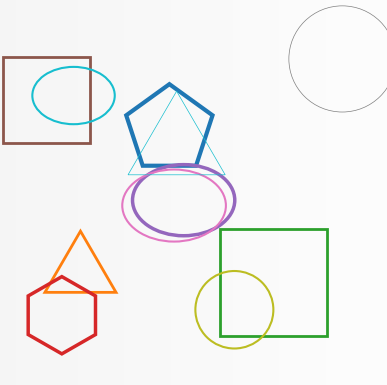[{"shape": "pentagon", "thickness": 3, "radius": 0.59, "center": [0.437, 0.664]}, {"shape": "triangle", "thickness": 2, "radius": 0.53, "center": [0.208, 0.294]}, {"shape": "square", "thickness": 2, "radius": 0.69, "center": [0.705, 0.266]}, {"shape": "hexagon", "thickness": 2.5, "radius": 0.5, "center": [0.16, 0.181]}, {"shape": "oval", "thickness": 2.5, "radius": 0.66, "center": [0.474, 0.48]}, {"shape": "square", "thickness": 2, "radius": 0.56, "center": [0.12, 0.74]}, {"shape": "oval", "thickness": 1.5, "radius": 0.67, "center": [0.449, 0.466]}, {"shape": "circle", "thickness": 0.5, "radius": 0.69, "center": [0.883, 0.847]}, {"shape": "circle", "thickness": 1.5, "radius": 0.5, "center": [0.605, 0.195]}, {"shape": "oval", "thickness": 1.5, "radius": 0.53, "center": [0.19, 0.752]}, {"shape": "triangle", "thickness": 0.5, "radius": 0.72, "center": [0.456, 0.618]}]